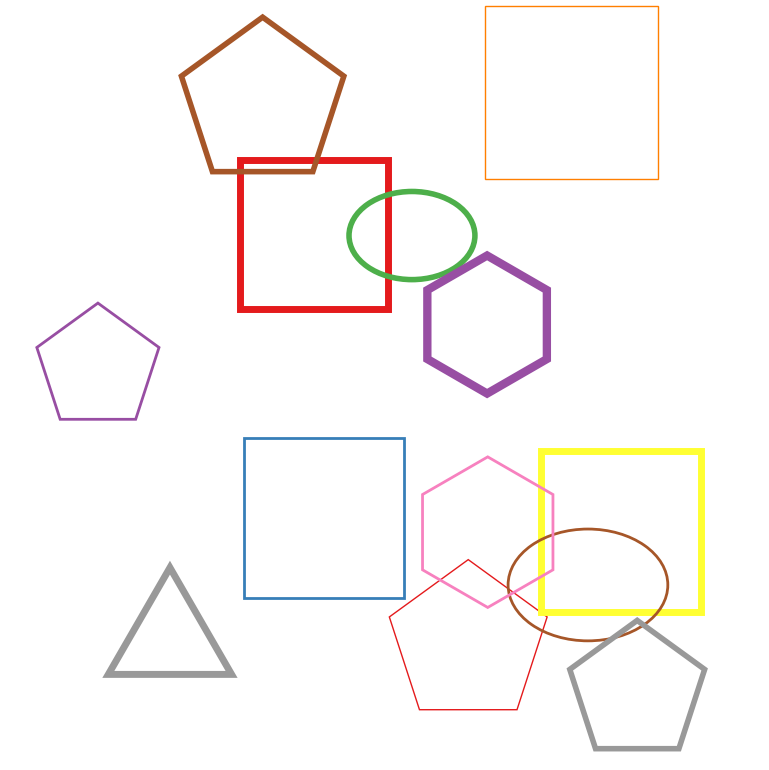[{"shape": "square", "thickness": 2.5, "radius": 0.48, "center": [0.408, 0.695]}, {"shape": "pentagon", "thickness": 0.5, "radius": 0.54, "center": [0.608, 0.165]}, {"shape": "square", "thickness": 1, "radius": 0.52, "center": [0.421, 0.327]}, {"shape": "oval", "thickness": 2, "radius": 0.41, "center": [0.535, 0.694]}, {"shape": "hexagon", "thickness": 3, "radius": 0.45, "center": [0.633, 0.579]}, {"shape": "pentagon", "thickness": 1, "radius": 0.42, "center": [0.127, 0.523]}, {"shape": "square", "thickness": 0.5, "radius": 0.56, "center": [0.742, 0.88]}, {"shape": "square", "thickness": 2.5, "radius": 0.52, "center": [0.807, 0.31]}, {"shape": "oval", "thickness": 1, "radius": 0.52, "center": [0.764, 0.24]}, {"shape": "pentagon", "thickness": 2, "radius": 0.55, "center": [0.341, 0.867]}, {"shape": "hexagon", "thickness": 1, "radius": 0.49, "center": [0.633, 0.309]}, {"shape": "triangle", "thickness": 2.5, "radius": 0.46, "center": [0.221, 0.17]}, {"shape": "pentagon", "thickness": 2, "radius": 0.46, "center": [0.828, 0.102]}]